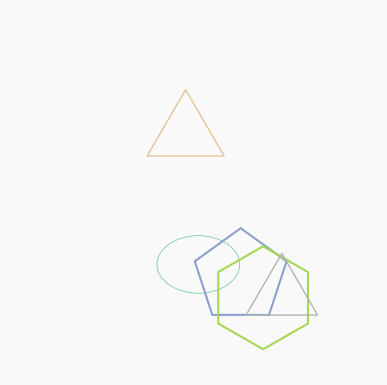[{"shape": "oval", "thickness": 0.5, "radius": 0.53, "center": [0.512, 0.313]}, {"shape": "pentagon", "thickness": 1.5, "radius": 0.62, "center": [0.621, 0.283]}, {"shape": "hexagon", "thickness": 1.5, "radius": 0.67, "center": [0.679, 0.227]}, {"shape": "triangle", "thickness": 1, "radius": 0.57, "center": [0.479, 0.652]}, {"shape": "triangle", "thickness": 1, "radius": 0.53, "center": [0.727, 0.235]}]